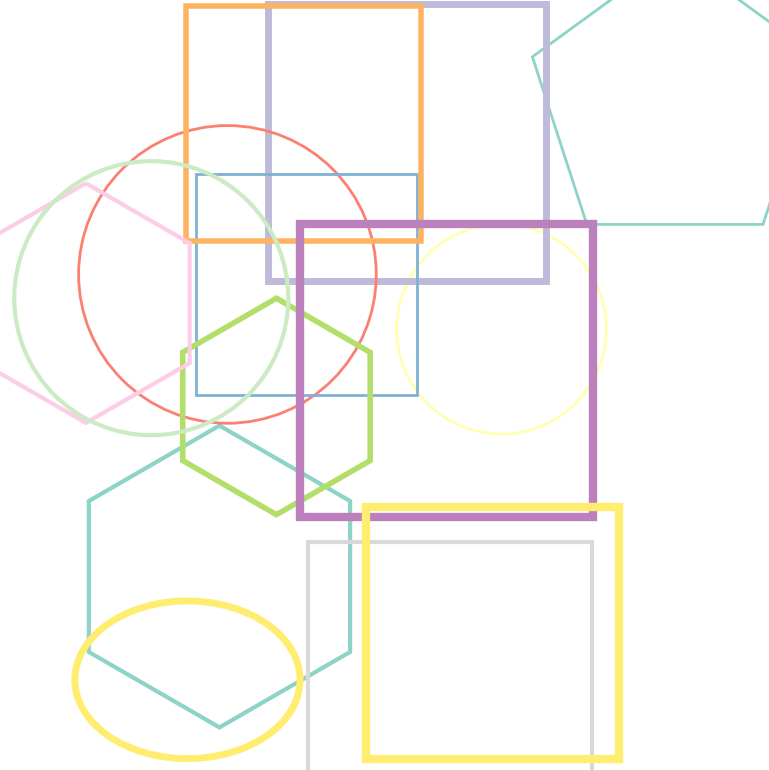[{"shape": "hexagon", "thickness": 1.5, "radius": 0.98, "center": [0.285, 0.251]}, {"shape": "pentagon", "thickness": 1, "radius": 0.97, "center": [0.877, 0.866]}, {"shape": "circle", "thickness": 1, "radius": 0.68, "center": [0.651, 0.573]}, {"shape": "square", "thickness": 2.5, "radius": 0.9, "center": [0.529, 0.815]}, {"shape": "circle", "thickness": 1, "radius": 0.97, "center": [0.295, 0.644]}, {"shape": "square", "thickness": 1, "radius": 0.72, "center": [0.398, 0.631]}, {"shape": "square", "thickness": 2, "radius": 0.76, "center": [0.394, 0.84]}, {"shape": "hexagon", "thickness": 2, "radius": 0.7, "center": [0.359, 0.472]}, {"shape": "hexagon", "thickness": 1.5, "radius": 0.78, "center": [0.112, 0.606]}, {"shape": "square", "thickness": 1.5, "radius": 0.92, "center": [0.585, 0.111]}, {"shape": "square", "thickness": 3, "radius": 0.95, "center": [0.579, 0.519]}, {"shape": "circle", "thickness": 1.5, "radius": 0.89, "center": [0.196, 0.613]}, {"shape": "square", "thickness": 3, "radius": 0.82, "center": [0.64, 0.178]}, {"shape": "oval", "thickness": 2.5, "radius": 0.73, "center": [0.243, 0.117]}]